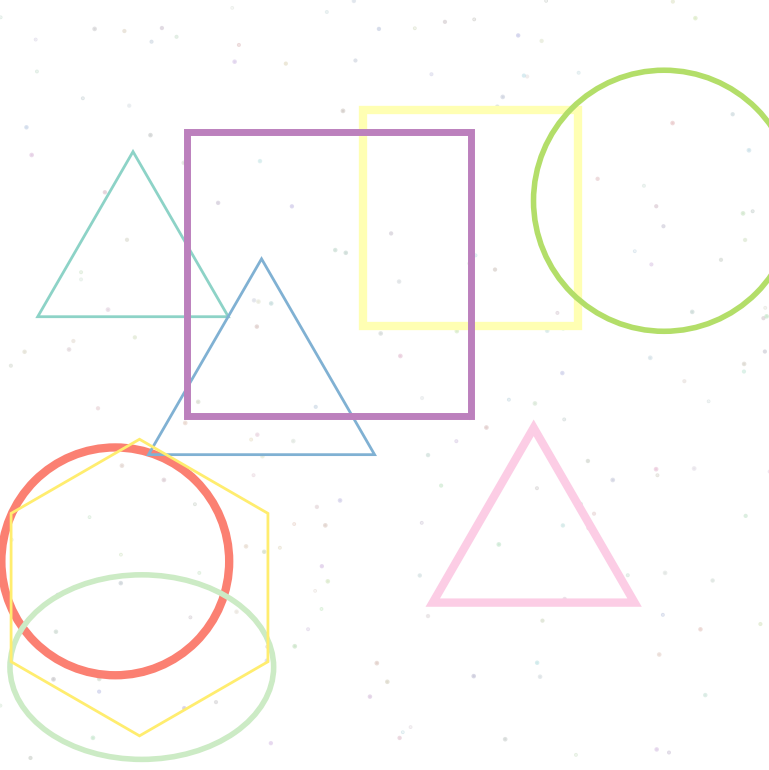[{"shape": "triangle", "thickness": 1, "radius": 0.71, "center": [0.173, 0.66]}, {"shape": "square", "thickness": 3, "radius": 0.7, "center": [0.611, 0.717]}, {"shape": "circle", "thickness": 3, "radius": 0.74, "center": [0.15, 0.271]}, {"shape": "triangle", "thickness": 1, "radius": 0.85, "center": [0.34, 0.494]}, {"shape": "circle", "thickness": 2, "radius": 0.85, "center": [0.862, 0.739]}, {"shape": "triangle", "thickness": 3, "radius": 0.76, "center": [0.693, 0.293]}, {"shape": "square", "thickness": 2.5, "radius": 0.92, "center": [0.428, 0.644]}, {"shape": "oval", "thickness": 2, "radius": 0.86, "center": [0.184, 0.134]}, {"shape": "hexagon", "thickness": 1, "radius": 0.96, "center": [0.181, 0.237]}]